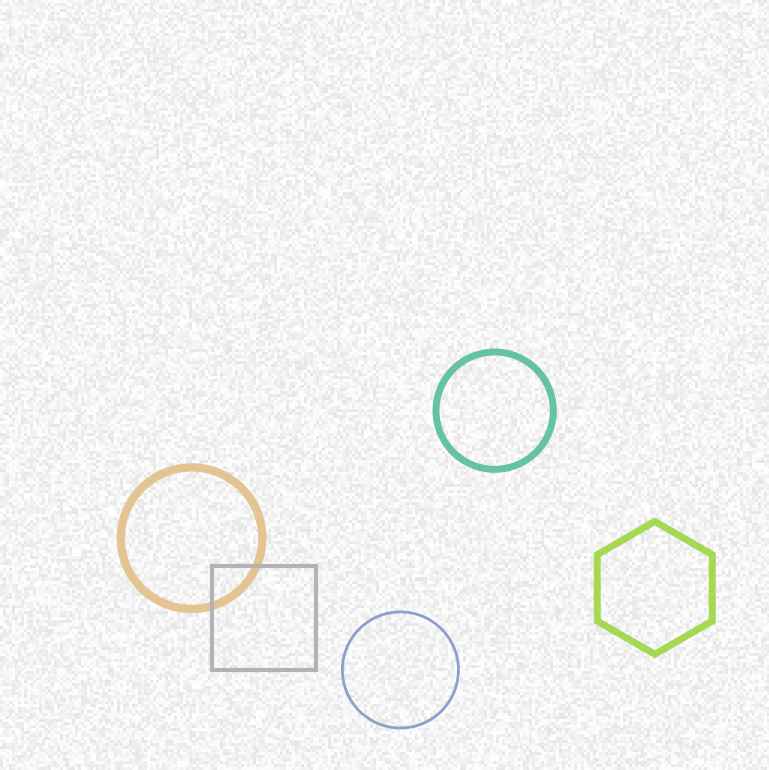[{"shape": "circle", "thickness": 2.5, "radius": 0.38, "center": [0.642, 0.467]}, {"shape": "circle", "thickness": 1, "radius": 0.38, "center": [0.52, 0.13]}, {"shape": "hexagon", "thickness": 2.5, "radius": 0.43, "center": [0.85, 0.237]}, {"shape": "circle", "thickness": 3, "radius": 0.46, "center": [0.249, 0.301]}, {"shape": "square", "thickness": 1.5, "radius": 0.34, "center": [0.343, 0.198]}]